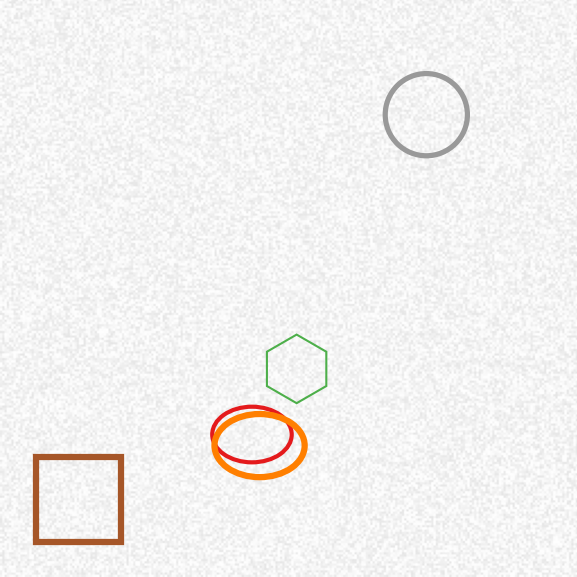[{"shape": "oval", "thickness": 2, "radius": 0.34, "center": [0.436, 0.247]}, {"shape": "hexagon", "thickness": 1, "radius": 0.3, "center": [0.514, 0.36]}, {"shape": "oval", "thickness": 3, "radius": 0.39, "center": [0.449, 0.228]}, {"shape": "square", "thickness": 3, "radius": 0.37, "center": [0.135, 0.135]}, {"shape": "circle", "thickness": 2.5, "radius": 0.36, "center": [0.738, 0.801]}]